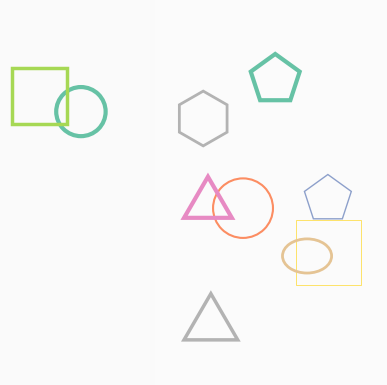[{"shape": "circle", "thickness": 3, "radius": 0.32, "center": [0.209, 0.71]}, {"shape": "pentagon", "thickness": 3, "radius": 0.33, "center": [0.71, 0.793]}, {"shape": "circle", "thickness": 1.5, "radius": 0.39, "center": [0.627, 0.459]}, {"shape": "pentagon", "thickness": 1, "radius": 0.32, "center": [0.846, 0.483]}, {"shape": "triangle", "thickness": 3, "radius": 0.36, "center": [0.537, 0.47]}, {"shape": "square", "thickness": 2.5, "radius": 0.36, "center": [0.102, 0.751]}, {"shape": "square", "thickness": 0.5, "radius": 0.42, "center": [0.848, 0.345]}, {"shape": "oval", "thickness": 2, "radius": 0.32, "center": [0.792, 0.335]}, {"shape": "triangle", "thickness": 2.5, "radius": 0.4, "center": [0.544, 0.157]}, {"shape": "hexagon", "thickness": 2, "radius": 0.36, "center": [0.524, 0.692]}]